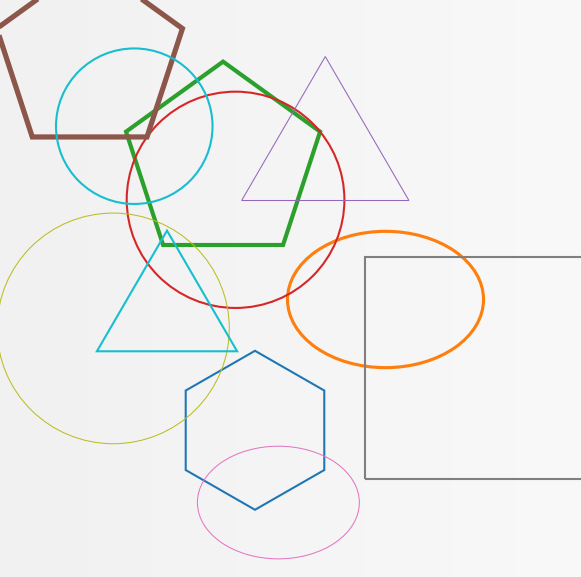[{"shape": "hexagon", "thickness": 1, "radius": 0.69, "center": [0.439, 0.254]}, {"shape": "oval", "thickness": 1.5, "radius": 0.84, "center": [0.663, 0.481]}, {"shape": "pentagon", "thickness": 2, "radius": 0.88, "center": [0.384, 0.717]}, {"shape": "circle", "thickness": 1, "radius": 0.94, "center": [0.405, 0.653]}, {"shape": "triangle", "thickness": 0.5, "radius": 0.83, "center": [0.56, 0.735]}, {"shape": "pentagon", "thickness": 2.5, "radius": 0.84, "center": [0.154, 0.898]}, {"shape": "oval", "thickness": 0.5, "radius": 0.7, "center": [0.479, 0.129]}, {"shape": "square", "thickness": 1, "radius": 0.96, "center": [0.82, 0.362]}, {"shape": "circle", "thickness": 0.5, "radius": 1.0, "center": [0.195, 0.43]}, {"shape": "triangle", "thickness": 1, "radius": 0.7, "center": [0.287, 0.46]}, {"shape": "circle", "thickness": 1, "radius": 0.67, "center": [0.231, 0.781]}]